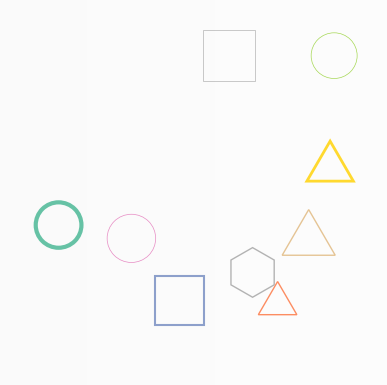[{"shape": "circle", "thickness": 3, "radius": 0.29, "center": [0.151, 0.415]}, {"shape": "triangle", "thickness": 1, "radius": 0.29, "center": [0.716, 0.211]}, {"shape": "square", "thickness": 1.5, "radius": 0.32, "center": [0.463, 0.219]}, {"shape": "circle", "thickness": 0.5, "radius": 0.31, "center": [0.339, 0.381]}, {"shape": "circle", "thickness": 0.5, "radius": 0.3, "center": [0.862, 0.855]}, {"shape": "triangle", "thickness": 2, "radius": 0.35, "center": [0.852, 0.564]}, {"shape": "triangle", "thickness": 1, "radius": 0.4, "center": [0.797, 0.377]}, {"shape": "hexagon", "thickness": 1, "radius": 0.32, "center": [0.652, 0.292]}, {"shape": "square", "thickness": 0.5, "radius": 0.34, "center": [0.591, 0.856]}]